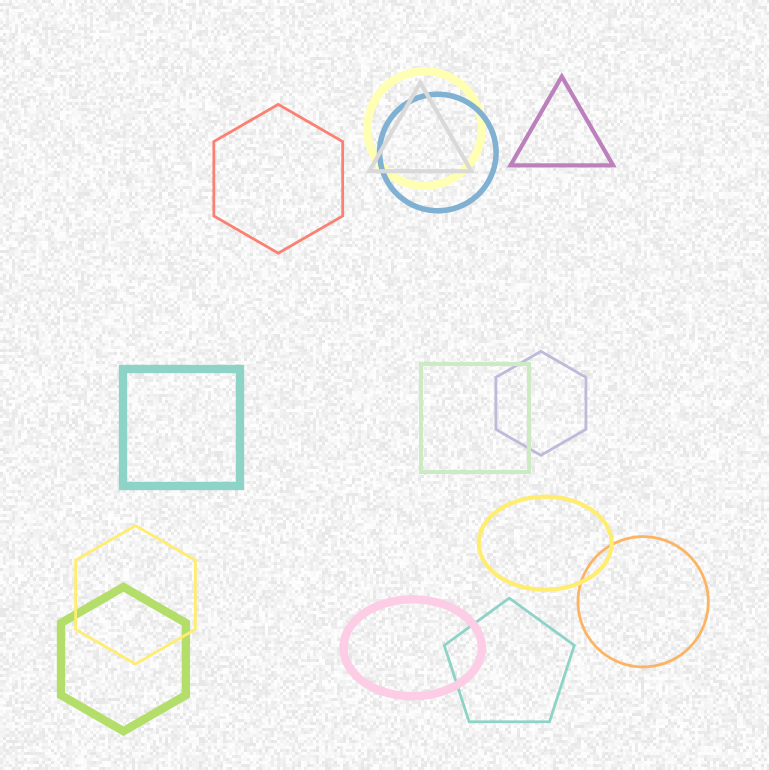[{"shape": "square", "thickness": 3, "radius": 0.38, "center": [0.236, 0.445]}, {"shape": "pentagon", "thickness": 1, "radius": 0.44, "center": [0.661, 0.134]}, {"shape": "circle", "thickness": 3, "radius": 0.37, "center": [0.551, 0.833]}, {"shape": "hexagon", "thickness": 1, "radius": 0.34, "center": [0.702, 0.476]}, {"shape": "hexagon", "thickness": 1, "radius": 0.48, "center": [0.361, 0.768]}, {"shape": "circle", "thickness": 2, "radius": 0.38, "center": [0.569, 0.802]}, {"shape": "circle", "thickness": 1, "radius": 0.42, "center": [0.835, 0.218]}, {"shape": "hexagon", "thickness": 3, "radius": 0.47, "center": [0.16, 0.144]}, {"shape": "oval", "thickness": 3, "radius": 0.45, "center": [0.536, 0.159]}, {"shape": "triangle", "thickness": 1.5, "radius": 0.38, "center": [0.546, 0.816]}, {"shape": "triangle", "thickness": 1.5, "radius": 0.38, "center": [0.73, 0.824]}, {"shape": "square", "thickness": 1.5, "radius": 0.35, "center": [0.617, 0.457]}, {"shape": "hexagon", "thickness": 1, "radius": 0.45, "center": [0.176, 0.228]}, {"shape": "oval", "thickness": 1.5, "radius": 0.43, "center": [0.708, 0.295]}]